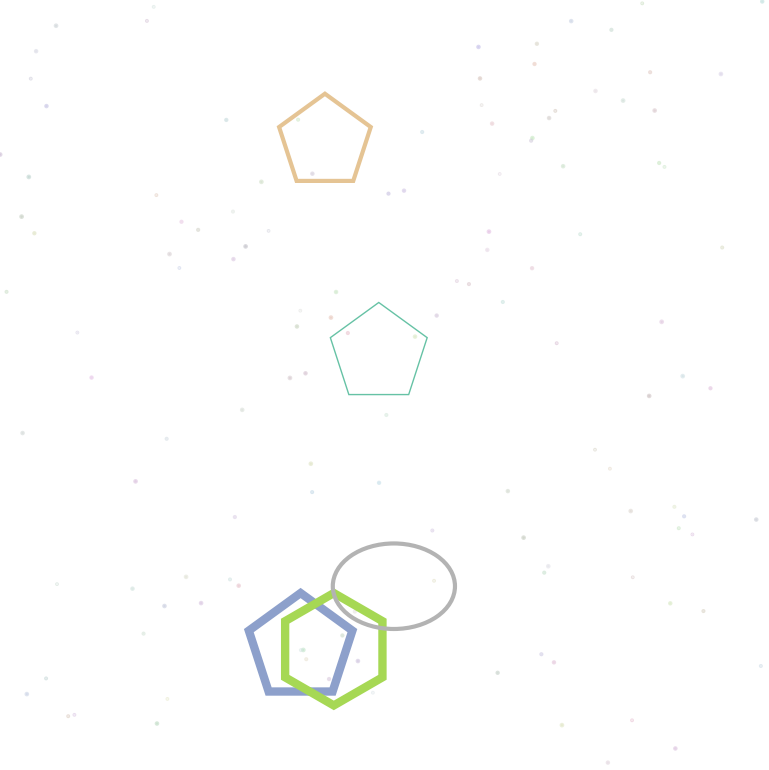[{"shape": "pentagon", "thickness": 0.5, "radius": 0.33, "center": [0.492, 0.541]}, {"shape": "pentagon", "thickness": 3, "radius": 0.35, "center": [0.39, 0.159]}, {"shape": "hexagon", "thickness": 3, "radius": 0.36, "center": [0.434, 0.157]}, {"shape": "pentagon", "thickness": 1.5, "radius": 0.31, "center": [0.422, 0.816]}, {"shape": "oval", "thickness": 1.5, "radius": 0.4, "center": [0.512, 0.239]}]